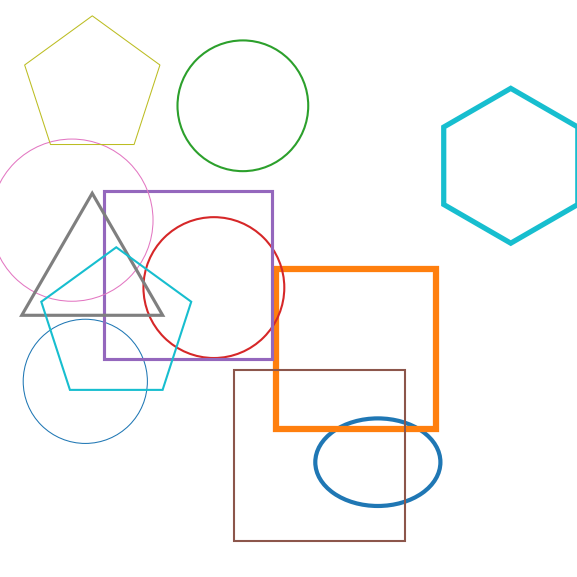[{"shape": "oval", "thickness": 2, "radius": 0.54, "center": [0.654, 0.199]}, {"shape": "circle", "thickness": 0.5, "radius": 0.54, "center": [0.148, 0.339]}, {"shape": "square", "thickness": 3, "radius": 0.7, "center": [0.616, 0.395]}, {"shape": "circle", "thickness": 1, "radius": 0.57, "center": [0.421, 0.816]}, {"shape": "circle", "thickness": 1, "radius": 0.61, "center": [0.37, 0.501]}, {"shape": "square", "thickness": 1.5, "radius": 0.73, "center": [0.325, 0.524]}, {"shape": "square", "thickness": 1, "radius": 0.74, "center": [0.554, 0.211]}, {"shape": "circle", "thickness": 0.5, "radius": 0.7, "center": [0.125, 0.618]}, {"shape": "triangle", "thickness": 1.5, "radius": 0.7, "center": [0.16, 0.524]}, {"shape": "pentagon", "thickness": 0.5, "radius": 0.62, "center": [0.16, 0.849]}, {"shape": "hexagon", "thickness": 2.5, "radius": 0.67, "center": [0.884, 0.712]}, {"shape": "pentagon", "thickness": 1, "radius": 0.68, "center": [0.201, 0.434]}]